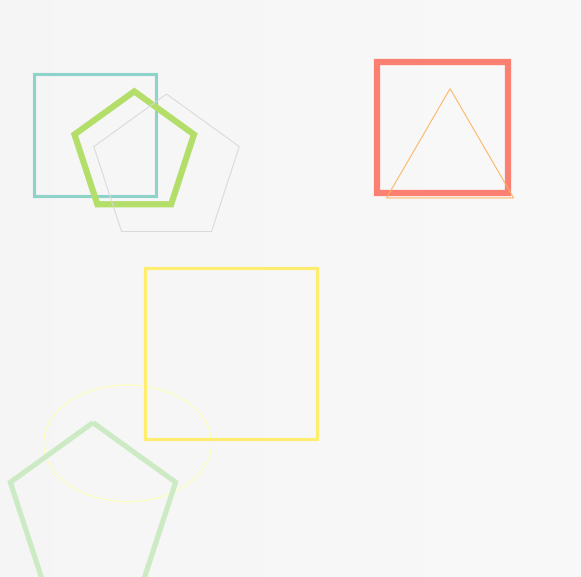[{"shape": "square", "thickness": 1.5, "radius": 0.52, "center": [0.163, 0.765]}, {"shape": "oval", "thickness": 0.5, "radius": 0.72, "center": [0.22, 0.231]}, {"shape": "square", "thickness": 3, "radius": 0.56, "center": [0.761, 0.778]}, {"shape": "triangle", "thickness": 0.5, "radius": 0.63, "center": [0.774, 0.719]}, {"shape": "pentagon", "thickness": 3, "radius": 0.54, "center": [0.231, 0.733]}, {"shape": "pentagon", "thickness": 0.5, "radius": 0.66, "center": [0.287, 0.705]}, {"shape": "pentagon", "thickness": 2.5, "radius": 0.75, "center": [0.16, 0.118]}, {"shape": "square", "thickness": 1.5, "radius": 0.74, "center": [0.397, 0.388]}]